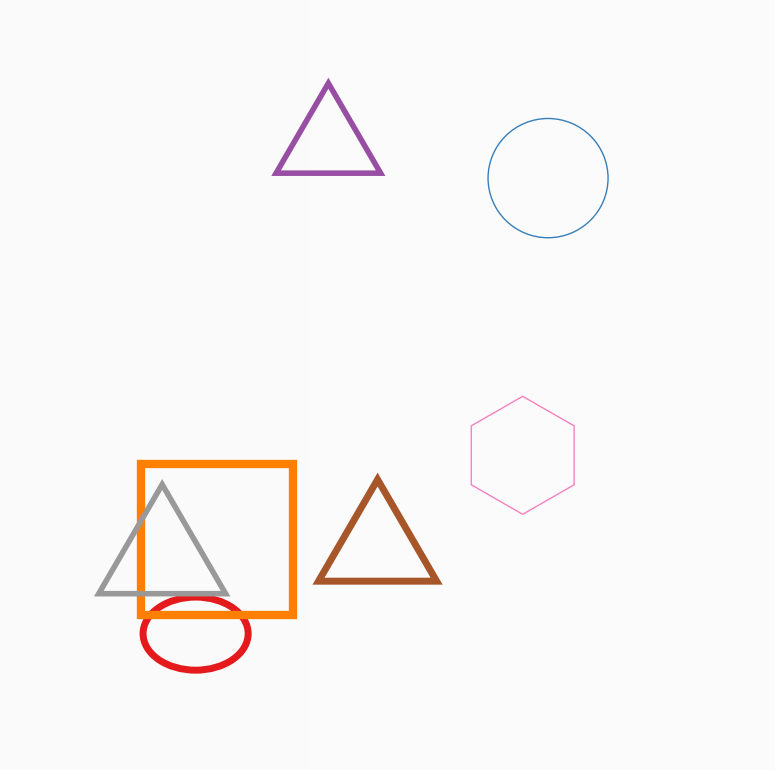[{"shape": "oval", "thickness": 2.5, "radius": 0.34, "center": [0.252, 0.177]}, {"shape": "circle", "thickness": 0.5, "radius": 0.39, "center": [0.707, 0.769]}, {"shape": "triangle", "thickness": 2, "radius": 0.39, "center": [0.424, 0.814]}, {"shape": "square", "thickness": 3, "radius": 0.49, "center": [0.28, 0.299]}, {"shape": "triangle", "thickness": 2.5, "radius": 0.44, "center": [0.487, 0.289]}, {"shape": "hexagon", "thickness": 0.5, "radius": 0.38, "center": [0.674, 0.409]}, {"shape": "triangle", "thickness": 2, "radius": 0.47, "center": [0.209, 0.276]}]